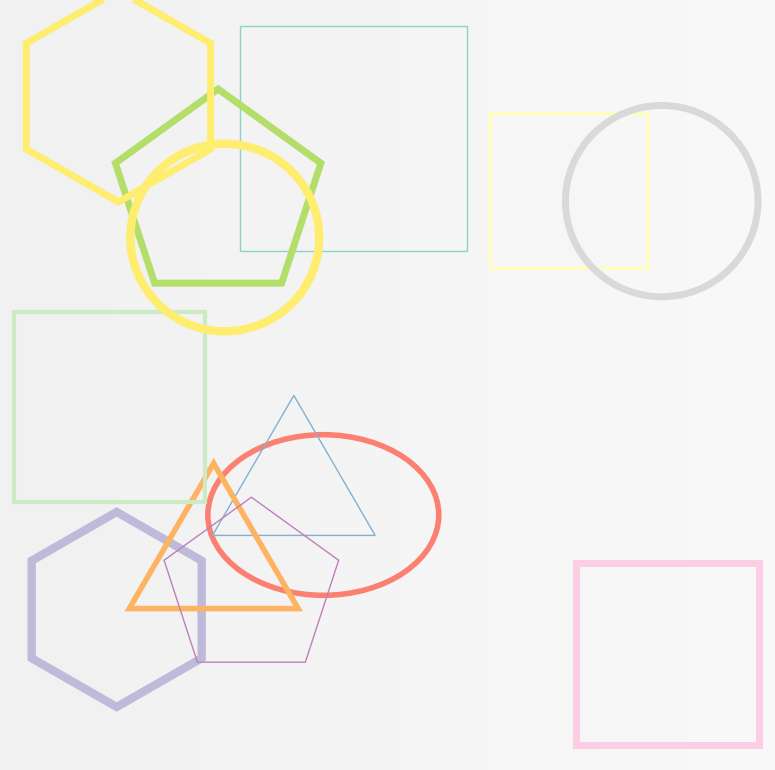[{"shape": "square", "thickness": 0.5, "radius": 0.73, "center": [0.456, 0.82]}, {"shape": "square", "thickness": 1, "radius": 0.51, "center": [0.733, 0.753]}, {"shape": "hexagon", "thickness": 3, "radius": 0.63, "center": [0.151, 0.208]}, {"shape": "oval", "thickness": 2, "radius": 0.75, "center": [0.417, 0.331]}, {"shape": "triangle", "thickness": 0.5, "radius": 0.61, "center": [0.379, 0.365]}, {"shape": "triangle", "thickness": 2, "radius": 0.63, "center": [0.276, 0.272]}, {"shape": "pentagon", "thickness": 2.5, "radius": 0.7, "center": [0.281, 0.745]}, {"shape": "square", "thickness": 2.5, "radius": 0.59, "center": [0.861, 0.151]}, {"shape": "circle", "thickness": 2.5, "radius": 0.62, "center": [0.854, 0.739]}, {"shape": "pentagon", "thickness": 0.5, "radius": 0.59, "center": [0.324, 0.236]}, {"shape": "square", "thickness": 1.5, "radius": 0.62, "center": [0.141, 0.471]}, {"shape": "circle", "thickness": 3, "radius": 0.61, "center": [0.29, 0.691]}, {"shape": "hexagon", "thickness": 2.5, "radius": 0.69, "center": [0.153, 0.875]}]